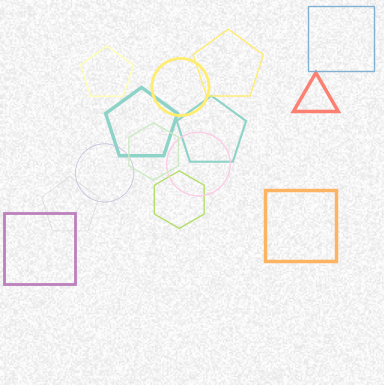[{"shape": "pentagon", "thickness": 1.5, "radius": 0.47, "center": [0.549, 0.657]}, {"shape": "pentagon", "thickness": 2.5, "radius": 0.49, "center": [0.368, 0.675]}, {"shape": "pentagon", "thickness": 1, "radius": 0.36, "center": [0.278, 0.808]}, {"shape": "circle", "thickness": 0.5, "radius": 0.38, "center": [0.272, 0.551]}, {"shape": "triangle", "thickness": 2.5, "radius": 0.34, "center": [0.82, 0.744]}, {"shape": "square", "thickness": 1, "radius": 0.43, "center": [0.886, 0.9]}, {"shape": "square", "thickness": 2.5, "radius": 0.46, "center": [0.78, 0.414]}, {"shape": "hexagon", "thickness": 1, "radius": 0.37, "center": [0.466, 0.481]}, {"shape": "circle", "thickness": 1, "radius": 0.41, "center": [0.515, 0.574]}, {"shape": "pentagon", "thickness": 0.5, "radius": 0.39, "center": [0.182, 0.464]}, {"shape": "square", "thickness": 2, "radius": 0.46, "center": [0.102, 0.355]}, {"shape": "hexagon", "thickness": 1, "radius": 0.37, "center": [0.399, 0.607]}, {"shape": "circle", "thickness": 2, "radius": 0.37, "center": [0.469, 0.774]}, {"shape": "pentagon", "thickness": 1, "radius": 0.48, "center": [0.593, 0.828]}]